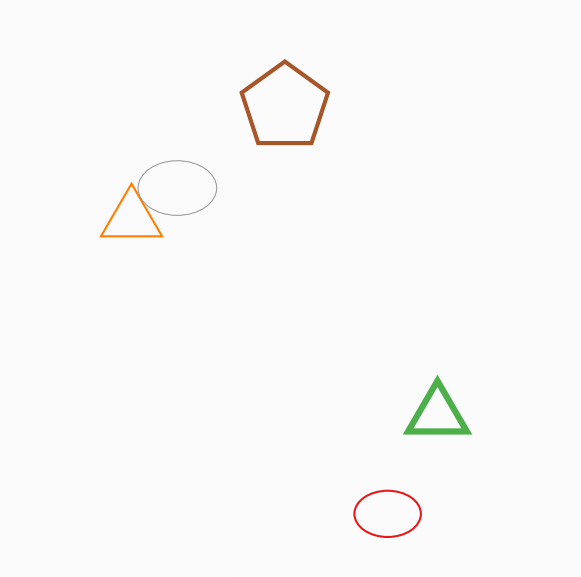[{"shape": "oval", "thickness": 1, "radius": 0.29, "center": [0.667, 0.109]}, {"shape": "triangle", "thickness": 3, "radius": 0.29, "center": [0.753, 0.281]}, {"shape": "triangle", "thickness": 1, "radius": 0.3, "center": [0.226, 0.62]}, {"shape": "pentagon", "thickness": 2, "radius": 0.39, "center": [0.49, 0.815]}, {"shape": "oval", "thickness": 0.5, "radius": 0.34, "center": [0.305, 0.674]}]